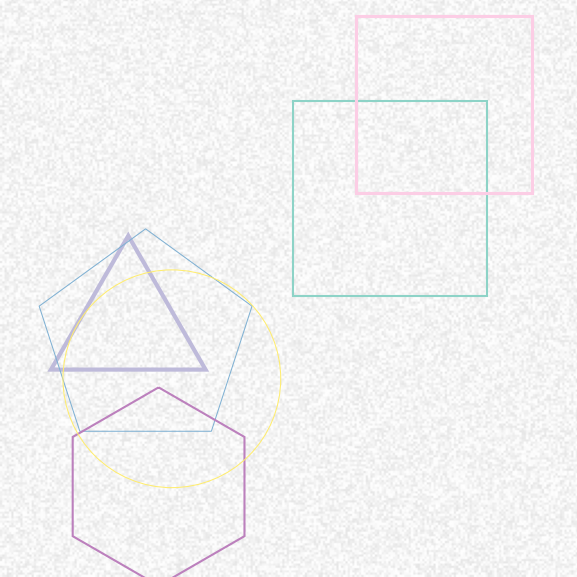[{"shape": "square", "thickness": 1, "radius": 0.84, "center": [0.676, 0.655]}, {"shape": "triangle", "thickness": 2, "radius": 0.77, "center": [0.222, 0.436]}, {"shape": "pentagon", "thickness": 0.5, "radius": 0.97, "center": [0.252, 0.409]}, {"shape": "square", "thickness": 1.5, "radius": 0.77, "center": [0.769, 0.818]}, {"shape": "hexagon", "thickness": 1, "radius": 0.86, "center": [0.275, 0.157]}, {"shape": "circle", "thickness": 0.5, "radius": 0.94, "center": [0.298, 0.343]}]